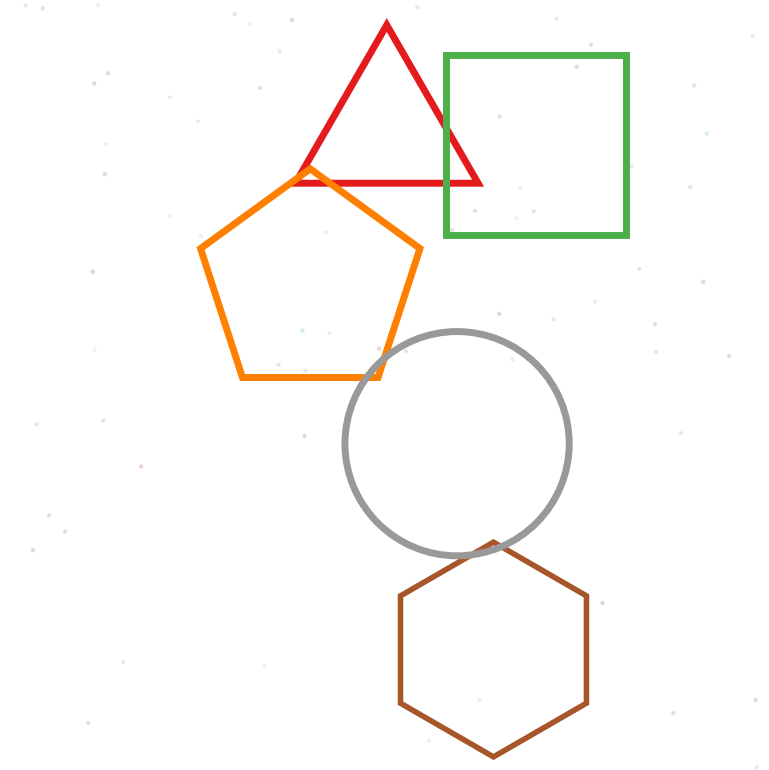[{"shape": "triangle", "thickness": 2.5, "radius": 0.68, "center": [0.502, 0.831]}, {"shape": "square", "thickness": 2.5, "radius": 0.58, "center": [0.696, 0.812]}, {"shape": "pentagon", "thickness": 2.5, "radius": 0.75, "center": [0.403, 0.631]}, {"shape": "hexagon", "thickness": 2, "radius": 0.7, "center": [0.641, 0.156]}, {"shape": "circle", "thickness": 2.5, "radius": 0.73, "center": [0.594, 0.424]}]